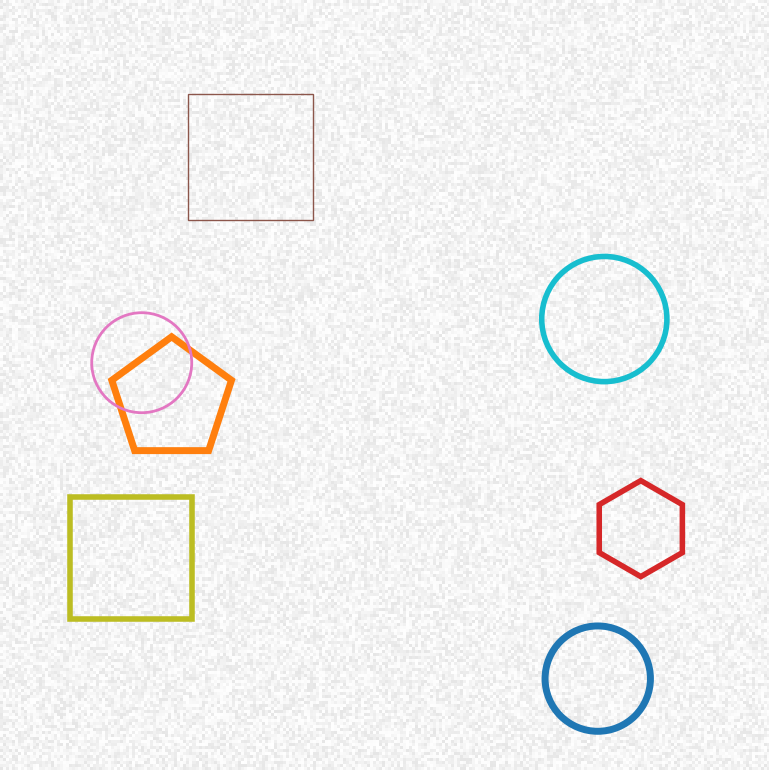[{"shape": "circle", "thickness": 2.5, "radius": 0.34, "center": [0.776, 0.119]}, {"shape": "pentagon", "thickness": 2.5, "radius": 0.41, "center": [0.223, 0.481]}, {"shape": "hexagon", "thickness": 2, "radius": 0.31, "center": [0.832, 0.313]}, {"shape": "square", "thickness": 0.5, "radius": 0.41, "center": [0.325, 0.796]}, {"shape": "circle", "thickness": 1, "radius": 0.32, "center": [0.184, 0.529]}, {"shape": "square", "thickness": 2, "radius": 0.4, "center": [0.17, 0.275]}, {"shape": "circle", "thickness": 2, "radius": 0.41, "center": [0.785, 0.586]}]